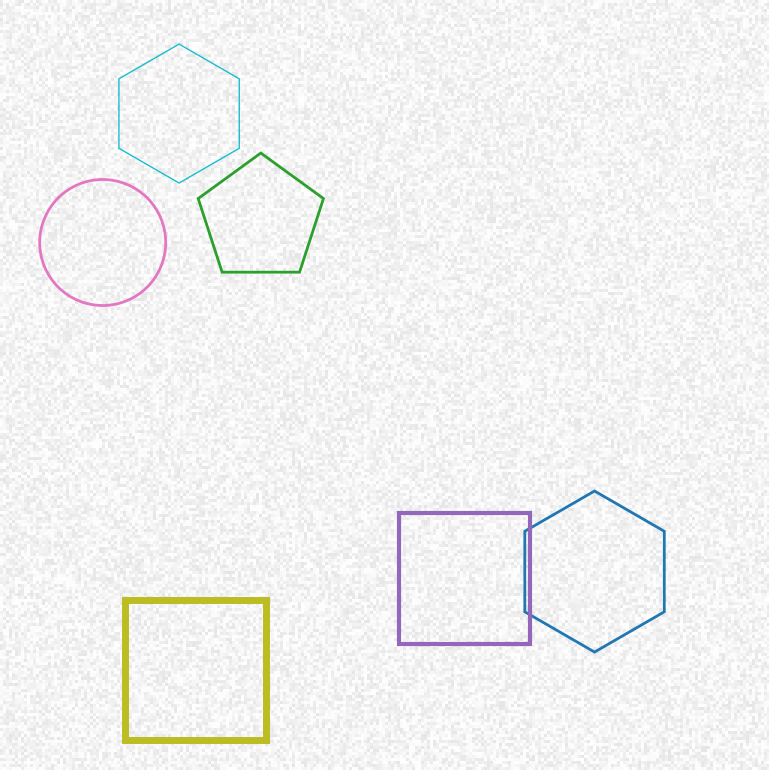[{"shape": "hexagon", "thickness": 1, "radius": 0.52, "center": [0.772, 0.258]}, {"shape": "pentagon", "thickness": 1, "radius": 0.43, "center": [0.339, 0.716]}, {"shape": "square", "thickness": 1.5, "radius": 0.42, "center": [0.604, 0.249]}, {"shape": "circle", "thickness": 1, "radius": 0.41, "center": [0.133, 0.685]}, {"shape": "square", "thickness": 2.5, "radius": 0.46, "center": [0.254, 0.13]}, {"shape": "hexagon", "thickness": 0.5, "radius": 0.45, "center": [0.233, 0.853]}]